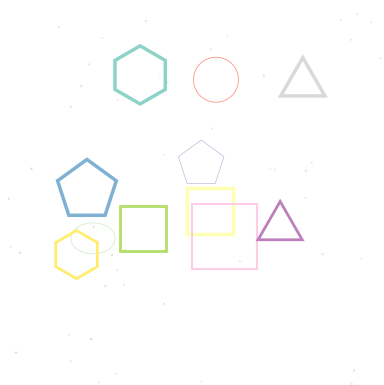[{"shape": "hexagon", "thickness": 2.5, "radius": 0.38, "center": [0.364, 0.805]}, {"shape": "square", "thickness": 2.5, "radius": 0.3, "center": [0.546, 0.453]}, {"shape": "pentagon", "thickness": 0.5, "radius": 0.31, "center": [0.523, 0.574]}, {"shape": "circle", "thickness": 0.5, "radius": 0.29, "center": [0.561, 0.793]}, {"shape": "pentagon", "thickness": 2.5, "radius": 0.4, "center": [0.226, 0.506]}, {"shape": "square", "thickness": 2, "radius": 0.3, "center": [0.372, 0.406]}, {"shape": "square", "thickness": 1.5, "radius": 0.43, "center": [0.583, 0.385]}, {"shape": "triangle", "thickness": 2.5, "radius": 0.33, "center": [0.787, 0.784]}, {"shape": "triangle", "thickness": 2, "radius": 0.33, "center": [0.728, 0.41]}, {"shape": "oval", "thickness": 0.5, "radius": 0.29, "center": [0.242, 0.381]}, {"shape": "hexagon", "thickness": 2, "radius": 0.31, "center": [0.199, 0.339]}]